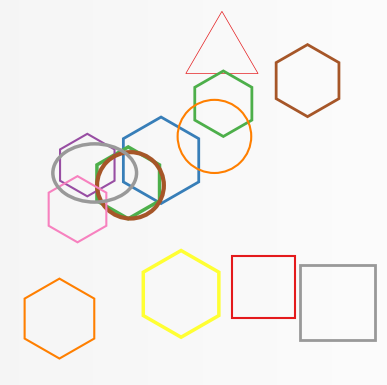[{"shape": "square", "thickness": 1.5, "radius": 0.41, "center": [0.68, 0.254]}, {"shape": "triangle", "thickness": 0.5, "radius": 0.54, "center": [0.573, 0.863]}, {"shape": "hexagon", "thickness": 2, "radius": 0.56, "center": [0.416, 0.584]}, {"shape": "hexagon", "thickness": 2.5, "radius": 0.47, "center": [0.331, 0.525]}, {"shape": "hexagon", "thickness": 2, "radius": 0.43, "center": [0.576, 0.731]}, {"shape": "hexagon", "thickness": 1.5, "radius": 0.41, "center": [0.225, 0.571]}, {"shape": "hexagon", "thickness": 1.5, "radius": 0.52, "center": [0.153, 0.173]}, {"shape": "circle", "thickness": 1.5, "radius": 0.47, "center": [0.553, 0.646]}, {"shape": "hexagon", "thickness": 2.5, "radius": 0.56, "center": [0.467, 0.237]}, {"shape": "hexagon", "thickness": 2, "radius": 0.47, "center": [0.794, 0.791]}, {"shape": "circle", "thickness": 3, "radius": 0.43, "center": [0.337, 0.519]}, {"shape": "hexagon", "thickness": 1.5, "radius": 0.43, "center": [0.2, 0.457]}, {"shape": "square", "thickness": 2, "radius": 0.48, "center": [0.872, 0.215]}, {"shape": "oval", "thickness": 2.5, "radius": 0.54, "center": [0.244, 0.551]}]